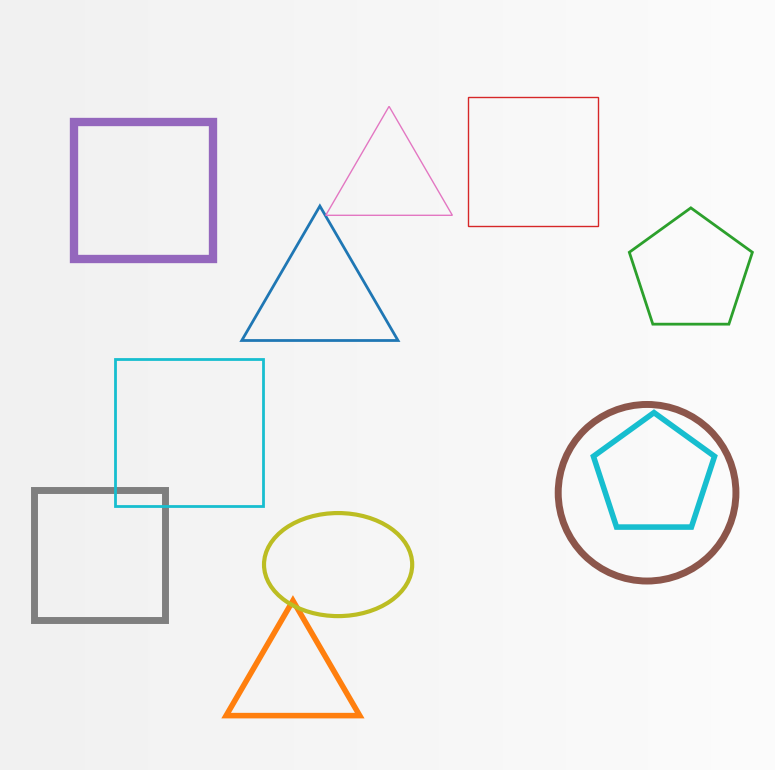[{"shape": "triangle", "thickness": 1, "radius": 0.58, "center": [0.413, 0.616]}, {"shape": "triangle", "thickness": 2, "radius": 0.5, "center": [0.378, 0.12]}, {"shape": "pentagon", "thickness": 1, "radius": 0.42, "center": [0.891, 0.647]}, {"shape": "square", "thickness": 0.5, "radius": 0.42, "center": [0.688, 0.79]}, {"shape": "square", "thickness": 3, "radius": 0.45, "center": [0.185, 0.753]}, {"shape": "circle", "thickness": 2.5, "radius": 0.57, "center": [0.835, 0.36]}, {"shape": "triangle", "thickness": 0.5, "radius": 0.47, "center": [0.502, 0.768]}, {"shape": "square", "thickness": 2.5, "radius": 0.42, "center": [0.128, 0.279]}, {"shape": "oval", "thickness": 1.5, "radius": 0.48, "center": [0.436, 0.267]}, {"shape": "square", "thickness": 1, "radius": 0.48, "center": [0.243, 0.439]}, {"shape": "pentagon", "thickness": 2, "radius": 0.41, "center": [0.844, 0.382]}]